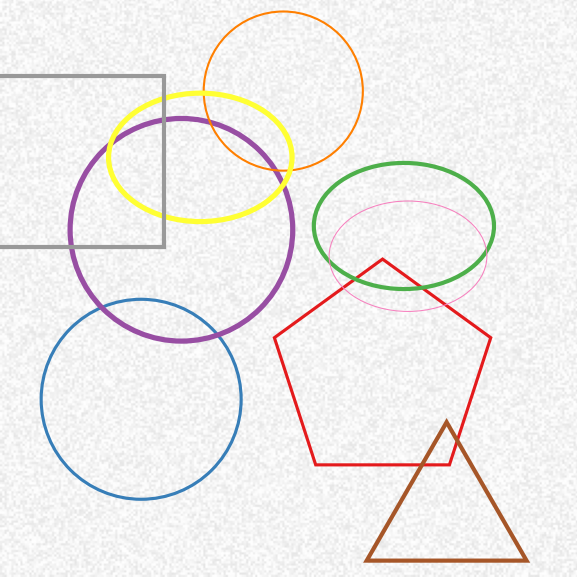[{"shape": "pentagon", "thickness": 1.5, "radius": 0.98, "center": [0.662, 0.354]}, {"shape": "circle", "thickness": 1.5, "radius": 0.87, "center": [0.244, 0.308]}, {"shape": "oval", "thickness": 2, "radius": 0.78, "center": [0.699, 0.608]}, {"shape": "circle", "thickness": 2.5, "radius": 0.96, "center": [0.314, 0.601]}, {"shape": "circle", "thickness": 1, "radius": 0.69, "center": [0.491, 0.841]}, {"shape": "oval", "thickness": 2.5, "radius": 0.79, "center": [0.347, 0.727]}, {"shape": "triangle", "thickness": 2, "radius": 0.8, "center": [0.773, 0.108]}, {"shape": "oval", "thickness": 0.5, "radius": 0.68, "center": [0.706, 0.555]}, {"shape": "square", "thickness": 2, "radius": 0.74, "center": [0.136, 0.719]}]